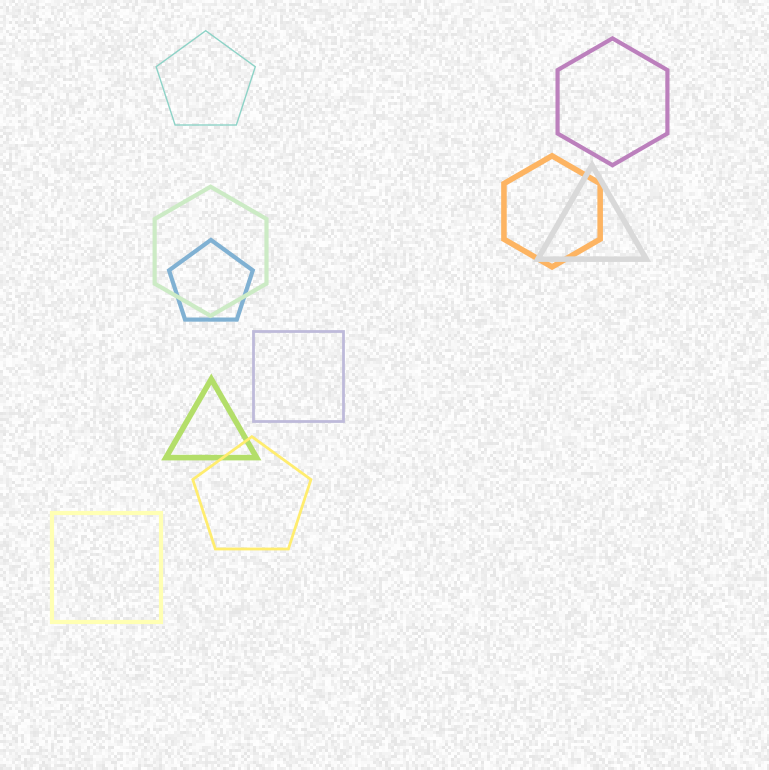[{"shape": "pentagon", "thickness": 0.5, "radius": 0.34, "center": [0.267, 0.892]}, {"shape": "square", "thickness": 1.5, "radius": 0.35, "center": [0.138, 0.264]}, {"shape": "square", "thickness": 1, "radius": 0.29, "center": [0.386, 0.512]}, {"shape": "pentagon", "thickness": 1.5, "radius": 0.29, "center": [0.274, 0.631]}, {"shape": "hexagon", "thickness": 2, "radius": 0.36, "center": [0.717, 0.725]}, {"shape": "triangle", "thickness": 2, "radius": 0.34, "center": [0.274, 0.44]}, {"shape": "triangle", "thickness": 2, "radius": 0.41, "center": [0.769, 0.704]}, {"shape": "hexagon", "thickness": 1.5, "radius": 0.41, "center": [0.795, 0.868]}, {"shape": "hexagon", "thickness": 1.5, "radius": 0.42, "center": [0.273, 0.674]}, {"shape": "pentagon", "thickness": 1, "radius": 0.4, "center": [0.327, 0.352]}]